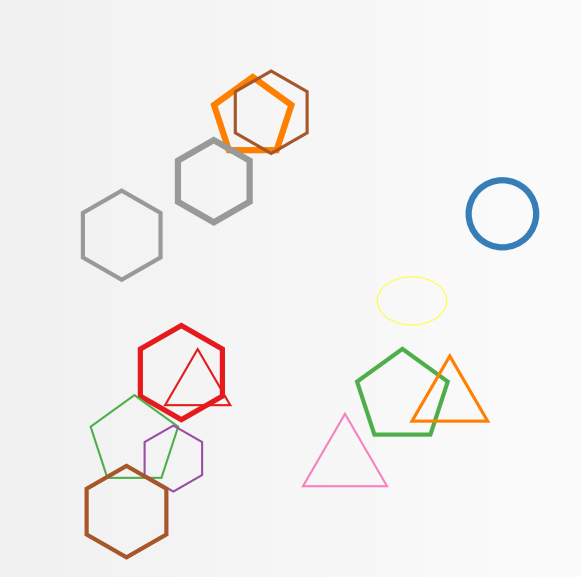[{"shape": "triangle", "thickness": 1, "radius": 0.32, "center": [0.34, 0.33]}, {"shape": "hexagon", "thickness": 2.5, "radius": 0.41, "center": [0.312, 0.354]}, {"shape": "circle", "thickness": 3, "radius": 0.29, "center": [0.864, 0.629]}, {"shape": "pentagon", "thickness": 1, "radius": 0.4, "center": [0.231, 0.236]}, {"shape": "pentagon", "thickness": 2, "radius": 0.41, "center": [0.692, 0.313]}, {"shape": "hexagon", "thickness": 1, "radius": 0.29, "center": [0.298, 0.205]}, {"shape": "triangle", "thickness": 1.5, "radius": 0.38, "center": [0.774, 0.307]}, {"shape": "pentagon", "thickness": 3, "radius": 0.35, "center": [0.435, 0.796]}, {"shape": "oval", "thickness": 0.5, "radius": 0.3, "center": [0.709, 0.478]}, {"shape": "hexagon", "thickness": 2, "radius": 0.4, "center": [0.218, 0.113]}, {"shape": "hexagon", "thickness": 1.5, "radius": 0.36, "center": [0.467, 0.805]}, {"shape": "triangle", "thickness": 1, "radius": 0.42, "center": [0.594, 0.199]}, {"shape": "hexagon", "thickness": 3, "radius": 0.36, "center": [0.368, 0.685]}, {"shape": "hexagon", "thickness": 2, "radius": 0.39, "center": [0.209, 0.592]}]